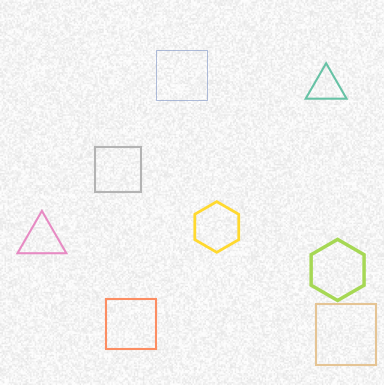[{"shape": "triangle", "thickness": 1.5, "radius": 0.31, "center": [0.847, 0.774]}, {"shape": "square", "thickness": 1.5, "radius": 0.32, "center": [0.341, 0.158]}, {"shape": "square", "thickness": 0.5, "radius": 0.33, "center": [0.471, 0.806]}, {"shape": "triangle", "thickness": 1.5, "radius": 0.37, "center": [0.109, 0.379]}, {"shape": "hexagon", "thickness": 2.5, "radius": 0.4, "center": [0.877, 0.299]}, {"shape": "hexagon", "thickness": 2, "radius": 0.33, "center": [0.563, 0.41]}, {"shape": "square", "thickness": 1.5, "radius": 0.39, "center": [0.898, 0.131]}, {"shape": "square", "thickness": 1.5, "radius": 0.3, "center": [0.306, 0.559]}]